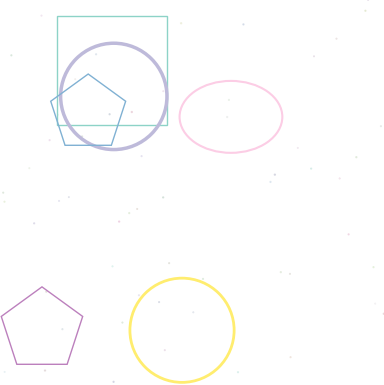[{"shape": "square", "thickness": 1, "radius": 0.71, "center": [0.291, 0.818]}, {"shape": "circle", "thickness": 2.5, "radius": 0.69, "center": [0.296, 0.75]}, {"shape": "pentagon", "thickness": 1, "radius": 0.51, "center": [0.229, 0.705]}, {"shape": "oval", "thickness": 1.5, "radius": 0.67, "center": [0.6, 0.696]}, {"shape": "pentagon", "thickness": 1, "radius": 0.56, "center": [0.109, 0.144]}, {"shape": "circle", "thickness": 2, "radius": 0.68, "center": [0.473, 0.142]}]